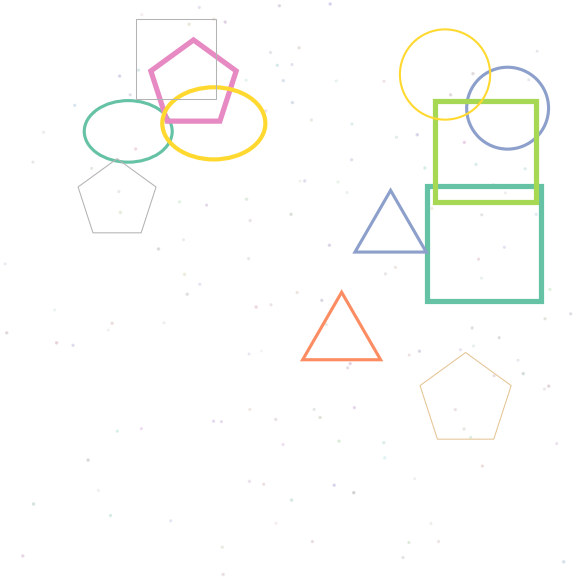[{"shape": "oval", "thickness": 1.5, "radius": 0.38, "center": [0.222, 0.772]}, {"shape": "square", "thickness": 2.5, "radius": 0.5, "center": [0.838, 0.578]}, {"shape": "triangle", "thickness": 1.5, "radius": 0.39, "center": [0.592, 0.415]}, {"shape": "triangle", "thickness": 1.5, "radius": 0.36, "center": [0.676, 0.598]}, {"shape": "circle", "thickness": 1.5, "radius": 0.35, "center": [0.879, 0.812]}, {"shape": "pentagon", "thickness": 2.5, "radius": 0.39, "center": [0.335, 0.852]}, {"shape": "square", "thickness": 2.5, "radius": 0.44, "center": [0.84, 0.736]}, {"shape": "circle", "thickness": 1, "radius": 0.39, "center": [0.771, 0.87]}, {"shape": "oval", "thickness": 2, "radius": 0.45, "center": [0.37, 0.786]}, {"shape": "pentagon", "thickness": 0.5, "radius": 0.41, "center": [0.806, 0.306]}, {"shape": "pentagon", "thickness": 0.5, "radius": 0.35, "center": [0.203, 0.653]}, {"shape": "square", "thickness": 0.5, "radius": 0.35, "center": [0.305, 0.897]}]